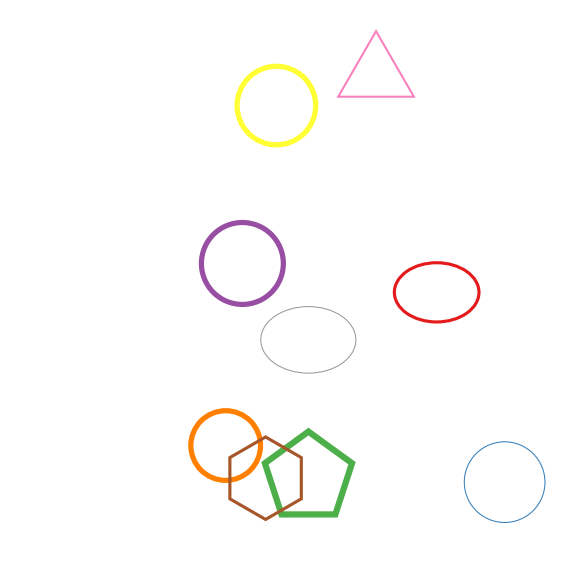[{"shape": "oval", "thickness": 1.5, "radius": 0.37, "center": [0.756, 0.493]}, {"shape": "circle", "thickness": 0.5, "radius": 0.35, "center": [0.874, 0.164]}, {"shape": "pentagon", "thickness": 3, "radius": 0.4, "center": [0.534, 0.173]}, {"shape": "circle", "thickness": 2.5, "radius": 0.35, "center": [0.42, 0.543]}, {"shape": "circle", "thickness": 2.5, "radius": 0.3, "center": [0.391, 0.228]}, {"shape": "circle", "thickness": 2.5, "radius": 0.34, "center": [0.479, 0.816]}, {"shape": "hexagon", "thickness": 1.5, "radius": 0.36, "center": [0.46, 0.171]}, {"shape": "triangle", "thickness": 1, "radius": 0.38, "center": [0.651, 0.87]}, {"shape": "oval", "thickness": 0.5, "radius": 0.41, "center": [0.534, 0.411]}]